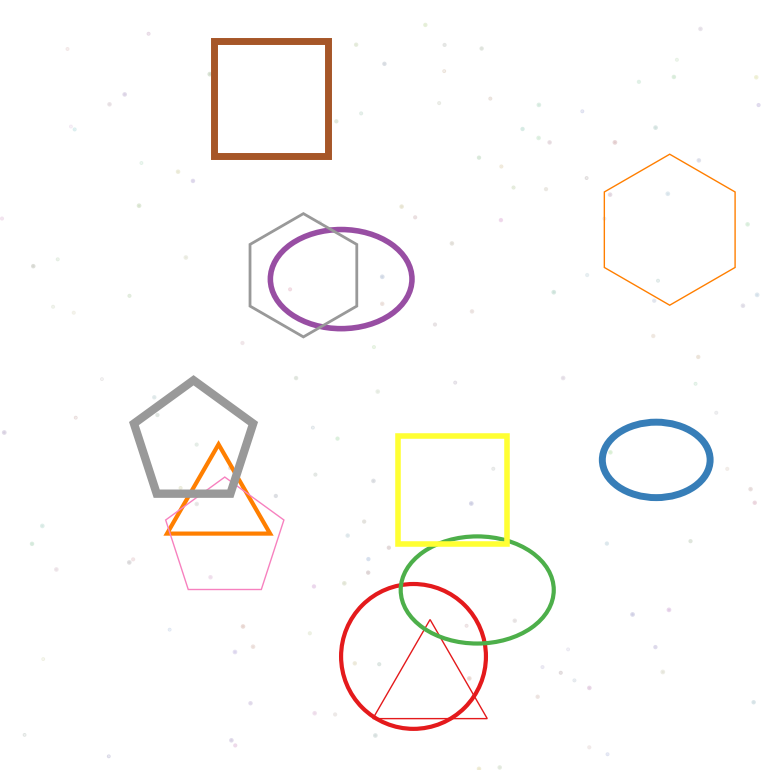[{"shape": "circle", "thickness": 1.5, "radius": 0.47, "center": [0.537, 0.147]}, {"shape": "triangle", "thickness": 0.5, "radius": 0.43, "center": [0.559, 0.11]}, {"shape": "oval", "thickness": 2.5, "radius": 0.35, "center": [0.852, 0.403]}, {"shape": "oval", "thickness": 1.5, "radius": 0.5, "center": [0.62, 0.234]}, {"shape": "oval", "thickness": 2, "radius": 0.46, "center": [0.443, 0.638]}, {"shape": "triangle", "thickness": 1.5, "radius": 0.39, "center": [0.284, 0.346]}, {"shape": "hexagon", "thickness": 0.5, "radius": 0.49, "center": [0.87, 0.702]}, {"shape": "square", "thickness": 2, "radius": 0.35, "center": [0.587, 0.363]}, {"shape": "square", "thickness": 2.5, "radius": 0.37, "center": [0.352, 0.872]}, {"shape": "pentagon", "thickness": 0.5, "radius": 0.4, "center": [0.292, 0.3]}, {"shape": "pentagon", "thickness": 3, "radius": 0.41, "center": [0.251, 0.425]}, {"shape": "hexagon", "thickness": 1, "radius": 0.4, "center": [0.394, 0.643]}]